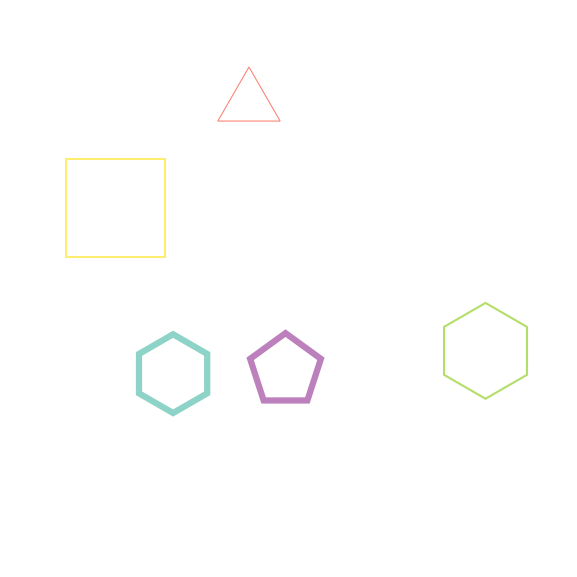[{"shape": "hexagon", "thickness": 3, "radius": 0.34, "center": [0.3, 0.352]}, {"shape": "triangle", "thickness": 0.5, "radius": 0.31, "center": [0.431, 0.821]}, {"shape": "hexagon", "thickness": 1, "radius": 0.41, "center": [0.841, 0.392]}, {"shape": "pentagon", "thickness": 3, "radius": 0.32, "center": [0.494, 0.358]}, {"shape": "square", "thickness": 1, "radius": 0.43, "center": [0.2, 0.639]}]